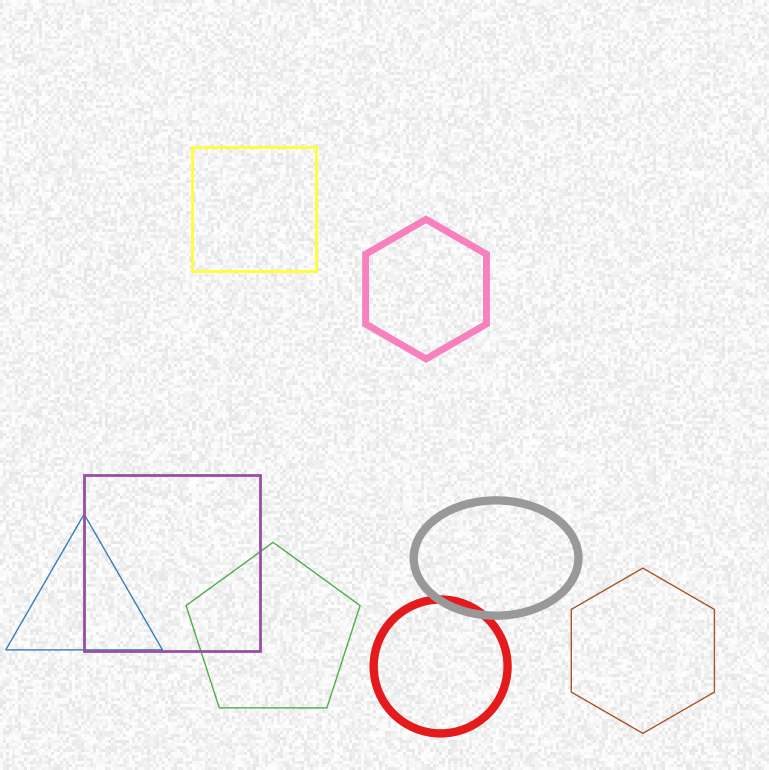[{"shape": "circle", "thickness": 3, "radius": 0.43, "center": [0.572, 0.134]}, {"shape": "triangle", "thickness": 0.5, "radius": 0.59, "center": [0.109, 0.215]}, {"shape": "pentagon", "thickness": 0.5, "radius": 0.59, "center": [0.355, 0.177]}, {"shape": "square", "thickness": 1, "radius": 0.57, "center": [0.224, 0.269]}, {"shape": "square", "thickness": 1, "radius": 0.4, "center": [0.329, 0.729]}, {"shape": "hexagon", "thickness": 0.5, "radius": 0.54, "center": [0.835, 0.155]}, {"shape": "hexagon", "thickness": 2.5, "radius": 0.45, "center": [0.553, 0.625]}, {"shape": "oval", "thickness": 3, "radius": 0.53, "center": [0.644, 0.275]}]